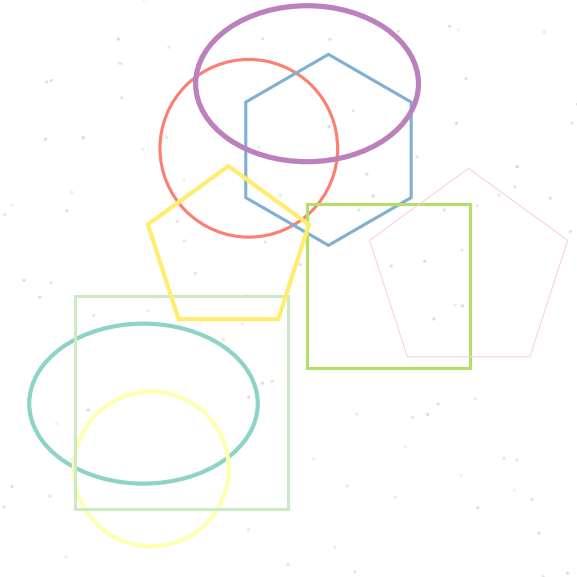[{"shape": "oval", "thickness": 2, "radius": 0.99, "center": [0.248, 0.3]}, {"shape": "circle", "thickness": 2, "radius": 0.67, "center": [0.262, 0.187]}, {"shape": "circle", "thickness": 1.5, "radius": 0.77, "center": [0.431, 0.742]}, {"shape": "hexagon", "thickness": 1.5, "radius": 0.83, "center": [0.569, 0.74]}, {"shape": "square", "thickness": 1.5, "radius": 0.71, "center": [0.673, 0.504]}, {"shape": "pentagon", "thickness": 0.5, "radius": 0.9, "center": [0.811, 0.527]}, {"shape": "oval", "thickness": 2.5, "radius": 0.96, "center": [0.532, 0.854]}, {"shape": "square", "thickness": 1.5, "radius": 0.92, "center": [0.314, 0.302]}, {"shape": "pentagon", "thickness": 2, "radius": 0.73, "center": [0.395, 0.565]}]